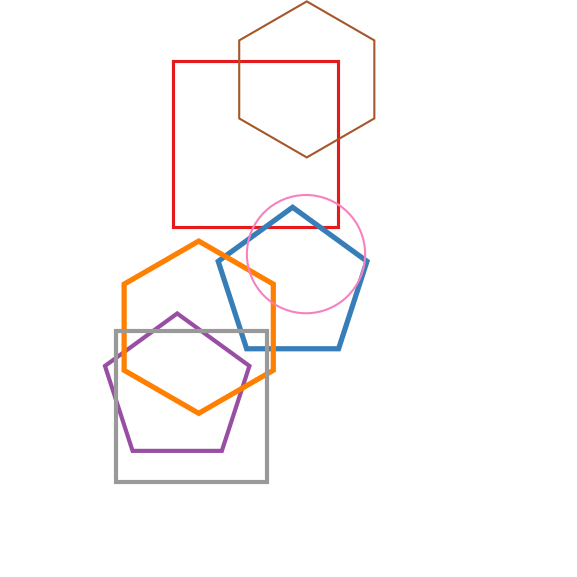[{"shape": "square", "thickness": 1.5, "radius": 0.72, "center": [0.442, 0.75]}, {"shape": "pentagon", "thickness": 2.5, "radius": 0.68, "center": [0.507, 0.505]}, {"shape": "pentagon", "thickness": 2, "radius": 0.66, "center": [0.307, 0.325]}, {"shape": "hexagon", "thickness": 2.5, "radius": 0.75, "center": [0.344, 0.433]}, {"shape": "hexagon", "thickness": 1, "radius": 0.68, "center": [0.531, 0.862]}, {"shape": "circle", "thickness": 1, "radius": 0.51, "center": [0.53, 0.559]}, {"shape": "square", "thickness": 2, "radius": 0.66, "center": [0.332, 0.295]}]